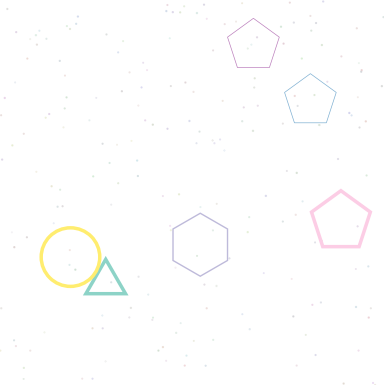[{"shape": "triangle", "thickness": 2.5, "radius": 0.3, "center": [0.275, 0.267]}, {"shape": "hexagon", "thickness": 1, "radius": 0.41, "center": [0.52, 0.364]}, {"shape": "pentagon", "thickness": 0.5, "radius": 0.35, "center": [0.806, 0.738]}, {"shape": "pentagon", "thickness": 2.5, "radius": 0.4, "center": [0.886, 0.424]}, {"shape": "pentagon", "thickness": 0.5, "radius": 0.35, "center": [0.658, 0.882]}, {"shape": "circle", "thickness": 2.5, "radius": 0.38, "center": [0.183, 0.332]}]